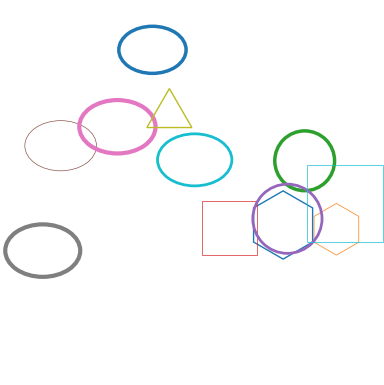[{"shape": "oval", "thickness": 2.5, "radius": 0.44, "center": [0.396, 0.871]}, {"shape": "hexagon", "thickness": 1, "radius": 0.44, "center": [0.735, 0.416]}, {"shape": "hexagon", "thickness": 0.5, "radius": 0.34, "center": [0.874, 0.404]}, {"shape": "circle", "thickness": 2.5, "radius": 0.39, "center": [0.791, 0.582]}, {"shape": "square", "thickness": 0.5, "radius": 0.35, "center": [0.595, 0.408]}, {"shape": "circle", "thickness": 2, "radius": 0.45, "center": [0.747, 0.432]}, {"shape": "oval", "thickness": 0.5, "radius": 0.47, "center": [0.158, 0.622]}, {"shape": "oval", "thickness": 3, "radius": 0.5, "center": [0.305, 0.671]}, {"shape": "oval", "thickness": 3, "radius": 0.49, "center": [0.111, 0.349]}, {"shape": "triangle", "thickness": 1, "radius": 0.34, "center": [0.44, 0.702]}, {"shape": "square", "thickness": 0.5, "radius": 0.5, "center": [0.896, 0.472]}, {"shape": "oval", "thickness": 2, "radius": 0.48, "center": [0.506, 0.585]}]